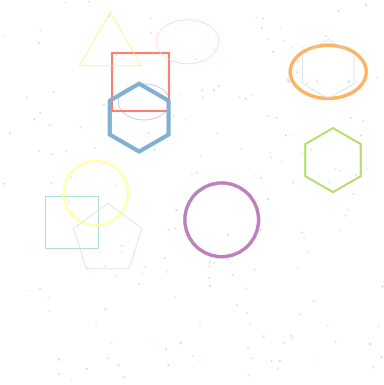[{"shape": "square", "thickness": 0.5, "radius": 0.34, "center": [0.186, 0.423]}, {"shape": "circle", "thickness": 2, "radius": 0.42, "center": [0.249, 0.498]}, {"shape": "oval", "thickness": 0.5, "radius": 0.33, "center": [0.374, 0.735]}, {"shape": "square", "thickness": 1.5, "radius": 0.37, "center": [0.366, 0.787]}, {"shape": "hexagon", "thickness": 3, "radius": 0.44, "center": [0.362, 0.694]}, {"shape": "oval", "thickness": 2.5, "radius": 0.49, "center": [0.853, 0.813]}, {"shape": "hexagon", "thickness": 1.5, "radius": 0.42, "center": [0.865, 0.584]}, {"shape": "oval", "thickness": 0.5, "radius": 0.41, "center": [0.487, 0.891]}, {"shape": "hexagon", "thickness": 0.5, "radius": 0.38, "center": [0.853, 0.821]}, {"shape": "circle", "thickness": 2.5, "radius": 0.48, "center": [0.576, 0.429]}, {"shape": "pentagon", "thickness": 0.5, "radius": 0.47, "center": [0.28, 0.378]}, {"shape": "triangle", "thickness": 0.5, "radius": 0.46, "center": [0.286, 0.876]}]